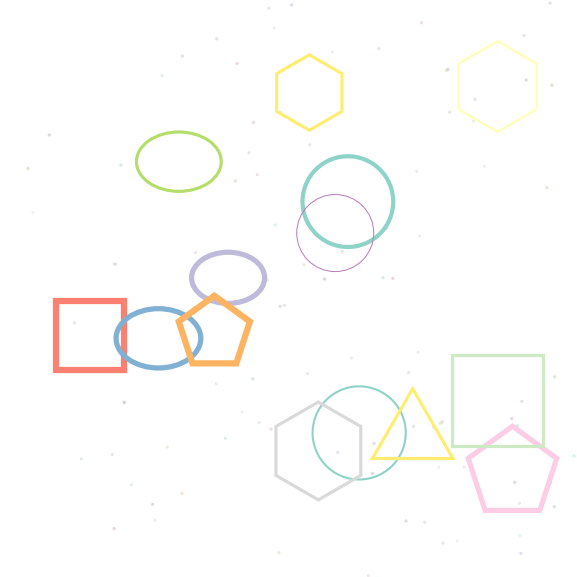[{"shape": "circle", "thickness": 2, "radius": 0.39, "center": [0.602, 0.65]}, {"shape": "circle", "thickness": 1, "radius": 0.4, "center": [0.622, 0.249]}, {"shape": "hexagon", "thickness": 1, "radius": 0.39, "center": [0.862, 0.849]}, {"shape": "oval", "thickness": 2.5, "radius": 0.32, "center": [0.395, 0.518]}, {"shape": "square", "thickness": 3, "radius": 0.29, "center": [0.156, 0.418]}, {"shape": "oval", "thickness": 2.5, "radius": 0.37, "center": [0.274, 0.413]}, {"shape": "pentagon", "thickness": 3, "radius": 0.32, "center": [0.371, 0.422]}, {"shape": "oval", "thickness": 1.5, "radius": 0.37, "center": [0.31, 0.719]}, {"shape": "pentagon", "thickness": 2.5, "radius": 0.4, "center": [0.887, 0.181]}, {"shape": "hexagon", "thickness": 1.5, "radius": 0.42, "center": [0.551, 0.218]}, {"shape": "circle", "thickness": 0.5, "radius": 0.33, "center": [0.581, 0.596]}, {"shape": "square", "thickness": 1.5, "radius": 0.4, "center": [0.861, 0.305]}, {"shape": "triangle", "thickness": 1.5, "radius": 0.4, "center": [0.715, 0.245]}, {"shape": "hexagon", "thickness": 1.5, "radius": 0.33, "center": [0.536, 0.839]}]